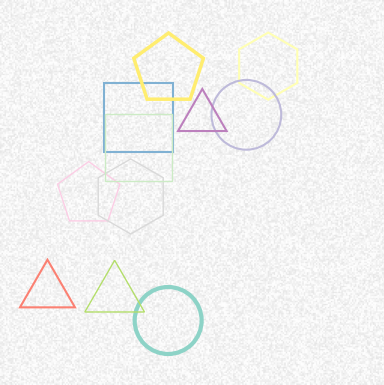[{"shape": "circle", "thickness": 3, "radius": 0.43, "center": [0.437, 0.168]}, {"shape": "hexagon", "thickness": 1.5, "radius": 0.44, "center": [0.697, 0.828]}, {"shape": "circle", "thickness": 1.5, "radius": 0.45, "center": [0.64, 0.702]}, {"shape": "triangle", "thickness": 1.5, "radius": 0.41, "center": [0.123, 0.243]}, {"shape": "square", "thickness": 1.5, "radius": 0.45, "center": [0.36, 0.695]}, {"shape": "triangle", "thickness": 1, "radius": 0.45, "center": [0.298, 0.234]}, {"shape": "pentagon", "thickness": 1, "radius": 0.43, "center": [0.23, 0.495]}, {"shape": "hexagon", "thickness": 1, "radius": 0.49, "center": [0.34, 0.49]}, {"shape": "triangle", "thickness": 1.5, "radius": 0.36, "center": [0.525, 0.696]}, {"shape": "square", "thickness": 1, "radius": 0.43, "center": [0.361, 0.616]}, {"shape": "pentagon", "thickness": 2.5, "radius": 0.48, "center": [0.438, 0.819]}]